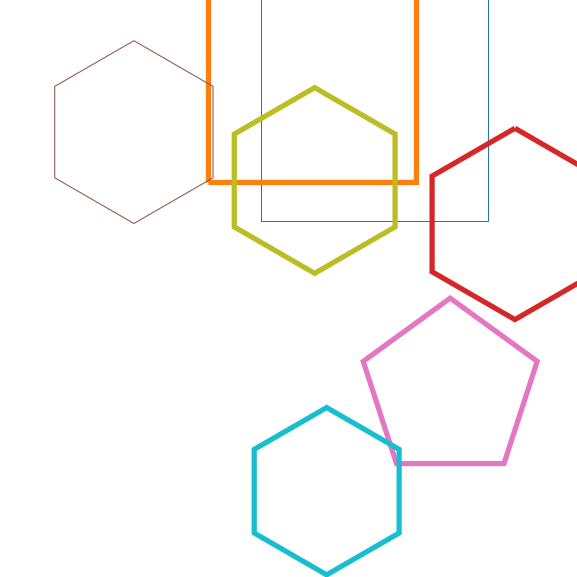[{"shape": "square", "thickness": 0.5, "radius": 0.98, "center": [0.649, 0.814]}, {"shape": "square", "thickness": 2.5, "radius": 0.9, "center": [0.54, 0.865]}, {"shape": "hexagon", "thickness": 2.5, "radius": 0.83, "center": [0.892, 0.611]}, {"shape": "hexagon", "thickness": 0.5, "radius": 0.79, "center": [0.232, 0.77]}, {"shape": "pentagon", "thickness": 2.5, "radius": 0.79, "center": [0.78, 0.325]}, {"shape": "hexagon", "thickness": 2.5, "radius": 0.8, "center": [0.545, 0.687]}, {"shape": "hexagon", "thickness": 2.5, "radius": 0.72, "center": [0.566, 0.149]}]